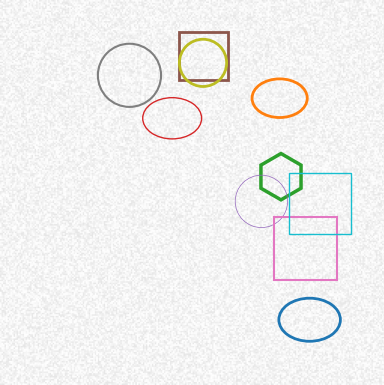[{"shape": "oval", "thickness": 2, "radius": 0.4, "center": [0.804, 0.17]}, {"shape": "oval", "thickness": 2, "radius": 0.36, "center": [0.726, 0.745]}, {"shape": "hexagon", "thickness": 2.5, "radius": 0.3, "center": [0.73, 0.541]}, {"shape": "oval", "thickness": 1, "radius": 0.38, "center": [0.447, 0.693]}, {"shape": "circle", "thickness": 0.5, "radius": 0.34, "center": [0.679, 0.477]}, {"shape": "square", "thickness": 2, "radius": 0.32, "center": [0.529, 0.855]}, {"shape": "square", "thickness": 1.5, "radius": 0.41, "center": [0.794, 0.355]}, {"shape": "circle", "thickness": 1.5, "radius": 0.41, "center": [0.336, 0.804]}, {"shape": "circle", "thickness": 2, "radius": 0.31, "center": [0.527, 0.837]}, {"shape": "square", "thickness": 1, "radius": 0.4, "center": [0.832, 0.472]}]